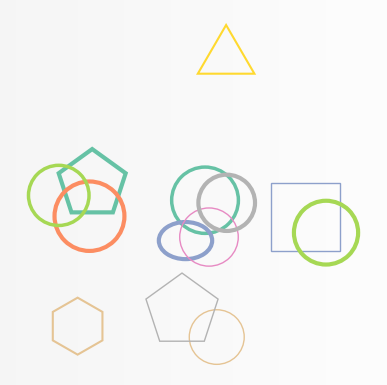[{"shape": "pentagon", "thickness": 3, "radius": 0.45, "center": [0.238, 0.522]}, {"shape": "circle", "thickness": 2.5, "radius": 0.43, "center": [0.529, 0.48]}, {"shape": "circle", "thickness": 3, "radius": 0.45, "center": [0.231, 0.438]}, {"shape": "oval", "thickness": 3, "radius": 0.34, "center": [0.479, 0.375]}, {"shape": "square", "thickness": 1, "radius": 0.44, "center": [0.788, 0.437]}, {"shape": "circle", "thickness": 1, "radius": 0.38, "center": [0.539, 0.384]}, {"shape": "circle", "thickness": 3, "radius": 0.41, "center": [0.841, 0.396]}, {"shape": "circle", "thickness": 2.5, "radius": 0.39, "center": [0.152, 0.492]}, {"shape": "triangle", "thickness": 1.5, "radius": 0.42, "center": [0.583, 0.851]}, {"shape": "circle", "thickness": 1, "radius": 0.35, "center": [0.559, 0.125]}, {"shape": "hexagon", "thickness": 1.5, "radius": 0.37, "center": [0.2, 0.153]}, {"shape": "circle", "thickness": 3, "radius": 0.37, "center": [0.585, 0.473]}, {"shape": "pentagon", "thickness": 1, "radius": 0.49, "center": [0.47, 0.193]}]